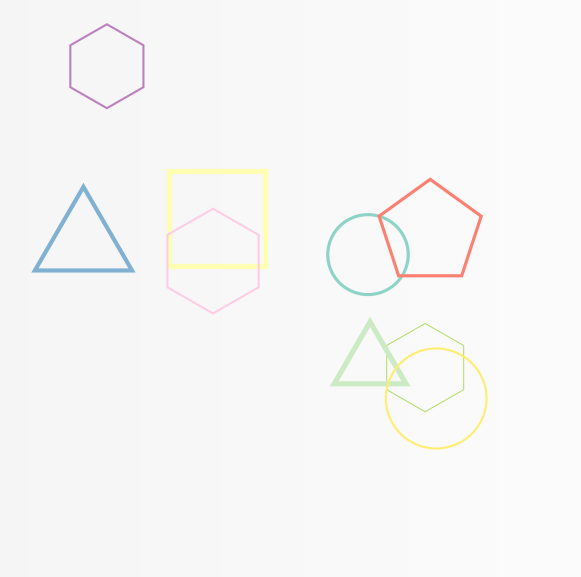[{"shape": "circle", "thickness": 1.5, "radius": 0.35, "center": [0.633, 0.558]}, {"shape": "square", "thickness": 2.5, "radius": 0.41, "center": [0.373, 0.621]}, {"shape": "pentagon", "thickness": 1.5, "radius": 0.46, "center": [0.74, 0.596]}, {"shape": "triangle", "thickness": 2, "radius": 0.48, "center": [0.144, 0.579]}, {"shape": "hexagon", "thickness": 0.5, "radius": 0.38, "center": [0.731, 0.363]}, {"shape": "hexagon", "thickness": 1, "radius": 0.45, "center": [0.366, 0.547]}, {"shape": "hexagon", "thickness": 1, "radius": 0.36, "center": [0.184, 0.884]}, {"shape": "triangle", "thickness": 2.5, "radius": 0.36, "center": [0.637, 0.37]}, {"shape": "circle", "thickness": 1, "radius": 0.43, "center": [0.75, 0.309]}]